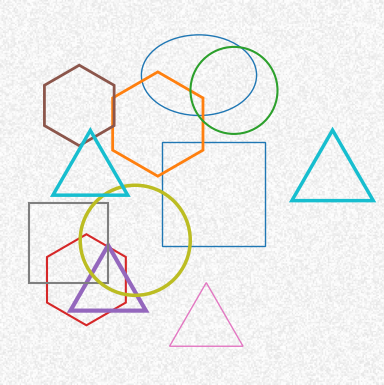[{"shape": "oval", "thickness": 1, "radius": 0.75, "center": [0.517, 0.805]}, {"shape": "square", "thickness": 1, "radius": 0.67, "center": [0.555, 0.496]}, {"shape": "hexagon", "thickness": 2, "radius": 0.68, "center": [0.41, 0.678]}, {"shape": "circle", "thickness": 1.5, "radius": 0.57, "center": [0.608, 0.765]}, {"shape": "hexagon", "thickness": 1.5, "radius": 0.59, "center": [0.224, 0.273]}, {"shape": "triangle", "thickness": 3, "radius": 0.57, "center": [0.281, 0.25]}, {"shape": "hexagon", "thickness": 2, "radius": 0.52, "center": [0.206, 0.726]}, {"shape": "triangle", "thickness": 1, "radius": 0.55, "center": [0.536, 0.156]}, {"shape": "square", "thickness": 1.5, "radius": 0.51, "center": [0.177, 0.369]}, {"shape": "circle", "thickness": 2.5, "radius": 0.71, "center": [0.351, 0.376]}, {"shape": "triangle", "thickness": 2.5, "radius": 0.61, "center": [0.864, 0.54]}, {"shape": "triangle", "thickness": 2.5, "radius": 0.56, "center": [0.235, 0.549]}]